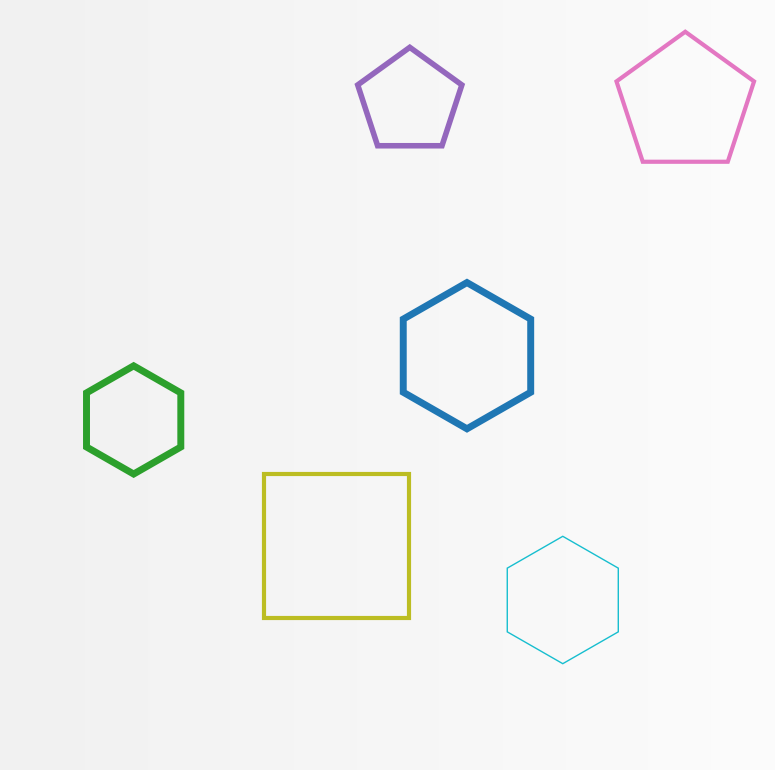[{"shape": "hexagon", "thickness": 2.5, "radius": 0.47, "center": [0.603, 0.538]}, {"shape": "hexagon", "thickness": 2.5, "radius": 0.35, "center": [0.172, 0.455]}, {"shape": "pentagon", "thickness": 2, "radius": 0.35, "center": [0.529, 0.868]}, {"shape": "pentagon", "thickness": 1.5, "radius": 0.47, "center": [0.884, 0.865]}, {"shape": "square", "thickness": 1.5, "radius": 0.47, "center": [0.434, 0.291]}, {"shape": "hexagon", "thickness": 0.5, "radius": 0.41, "center": [0.726, 0.221]}]